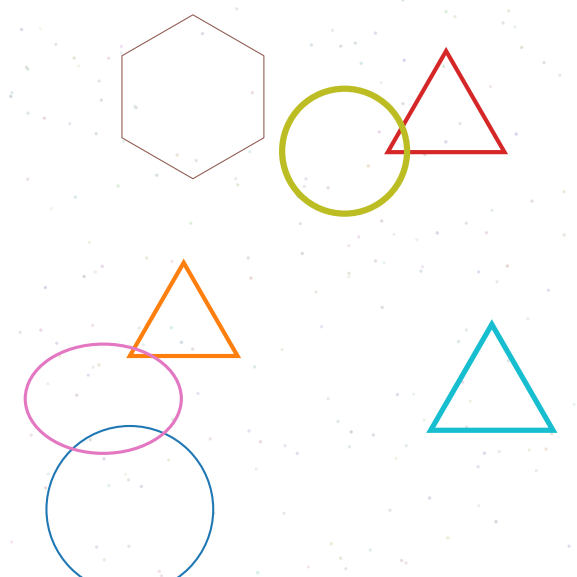[{"shape": "circle", "thickness": 1, "radius": 0.72, "center": [0.225, 0.117]}, {"shape": "triangle", "thickness": 2, "radius": 0.54, "center": [0.318, 0.437]}, {"shape": "triangle", "thickness": 2, "radius": 0.58, "center": [0.772, 0.794]}, {"shape": "hexagon", "thickness": 0.5, "radius": 0.71, "center": [0.334, 0.832]}, {"shape": "oval", "thickness": 1.5, "radius": 0.68, "center": [0.179, 0.309]}, {"shape": "circle", "thickness": 3, "radius": 0.54, "center": [0.597, 0.737]}, {"shape": "triangle", "thickness": 2.5, "radius": 0.61, "center": [0.852, 0.315]}]